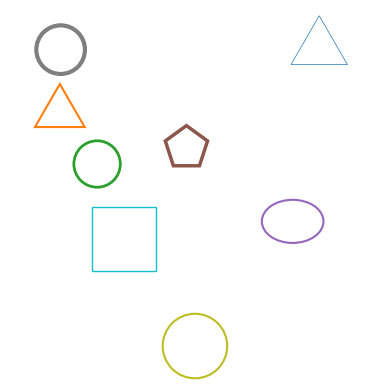[{"shape": "triangle", "thickness": 0.5, "radius": 0.42, "center": [0.829, 0.874]}, {"shape": "triangle", "thickness": 1.5, "radius": 0.37, "center": [0.155, 0.707]}, {"shape": "circle", "thickness": 2, "radius": 0.3, "center": [0.252, 0.574]}, {"shape": "oval", "thickness": 1.5, "radius": 0.4, "center": [0.76, 0.425]}, {"shape": "pentagon", "thickness": 2.5, "radius": 0.29, "center": [0.484, 0.616]}, {"shape": "circle", "thickness": 3, "radius": 0.32, "center": [0.157, 0.871]}, {"shape": "circle", "thickness": 1.5, "radius": 0.42, "center": [0.506, 0.101]}, {"shape": "square", "thickness": 1, "radius": 0.42, "center": [0.321, 0.38]}]